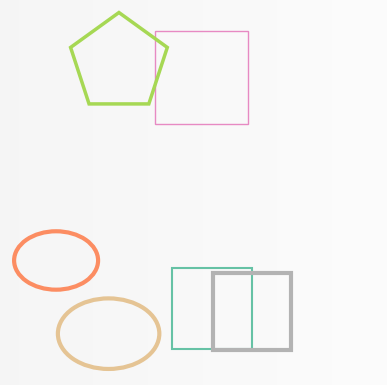[{"shape": "square", "thickness": 1.5, "radius": 0.52, "center": [0.547, 0.199]}, {"shape": "oval", "thickness": 3, "radius": 0.54, "center": [0.145, 0.323]}, {"shape": "square", "thickness": 1, "radius": 0.6, "center": [0.52, 0.798]}, {"shape": "pentagon", "thickness": 2.5, "radius": 0.66, "center": [0.307, 0.836]}, {"shape": "oval", "thickness": 3, "radius": 0.65, "center": [0.28, 0.133]}, {"shape": "square", "thickness": 3, "radius": 0.5, "center": [0.65, 0.191]}]